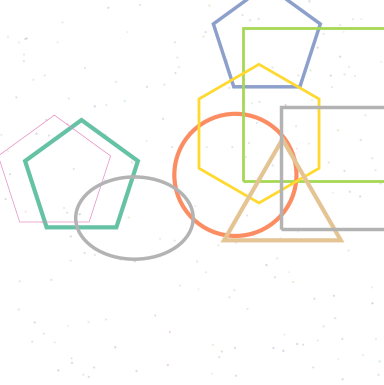[{"shape": "pentagon", "thickness": 3, "radius": 0.77, "center": [0.212, 0.534]}, {"shape": "circle", "thickness": 3, "radius": 0.79, "center": [0.611, 0.546]}, {"shape": "pentagon", "thickness": 2.5, "radius": 0.73, "center": [0.693, 0.893]}, {"shape": "pentagon", "thickness": 0.5, "radius": 0.77, "center": [0.141, 0.548]}, {"shape": "square", "thickness": 2, "radius": 0.99, "center": [0.83, 0.728]}, {"shape": "hexagon", "thickness": 2, "radius": 0.9, "center": [0.673, 0.653]}, {"shape": "triangle", "thickness": 3, "radius": 0.88, "center": [0.734, 0.463]}, {"shape": "oval", "thickness": 2.5, "radius": 0.76, "center": [0.349, 0.434]}, {"shape": "square", "thickness": 2.5, "radius": 0.8, "center": [0.889, 0.564]}]